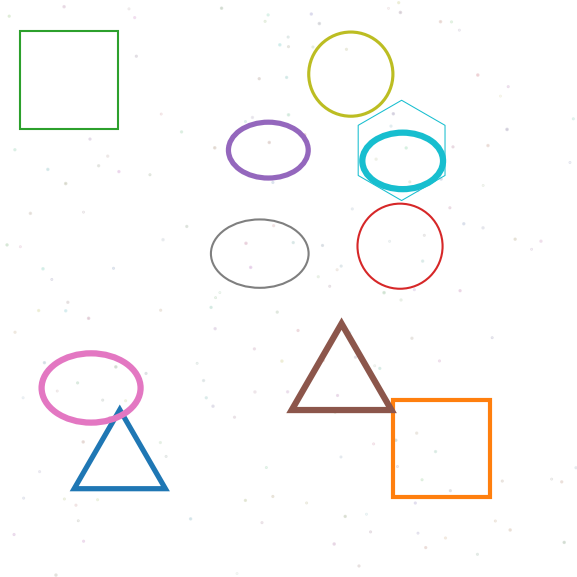[{"shape": "triangle", "thickness": 2.5, "radius": 0.46, "center": [0.207, 0.198]}, {"shape": "square", "thickness": 2, "radius": 0.42, "center": [0.764, 0.223]}, {"shape": "square", "thickness": 1, "radius": 0.42, "center": [0.12, 0.861]}, {"shape": "circle", "thickness": 1, "radius": 0.37, "center": [0.693, 0.573]}, {"shape": "oval", "thickness": 2.5, "radius": 0.35, "center": [0.465, 0.739]}, {"shape": "triangle", "thickness": 3, "radius": 0.5, "center": [0.591, 0.339]}, {"shape": "oval", "thickness": 3, "radius": 0.43, "center": [0.158, 0.327]}, {"shape": "oval", "thickness": 1, "radius": 0.42, "center": [0.45, 0.56]}, {"shape": "circle", "thickness": 1.5, "radius": 0.36, "center": [0.607, 0.871]}, {"shape": "hexagon", "thickness": 0.5, "radius": 0.43, "center": [0.695, 0.739]}, {"shape": "oval", "thickness": 3, "radius": 0.35, "center": [0.697, 0.721]}]